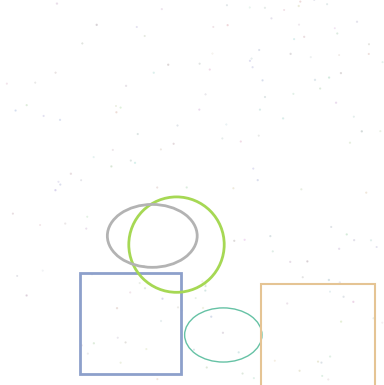[{"shape": "oval", "thickness": 1, "radius": 0.5, "center": [0.58, 0.13]}, {"shape": "square", "thickness": 2, "radius": 0.65, "center": [0.339, 0.159]}, {"shape": "circle", "thickness": 2, "radius": 0.62, "center": [0.458, 0.365]}, {"shape": "square", "thickness": 1.5, "radius": 0.74, "center": [0.825, 0.115]}, {"shape": "oval", "thickness": 2, "radius": 0.58, "center": [0.395, 0.387]}]